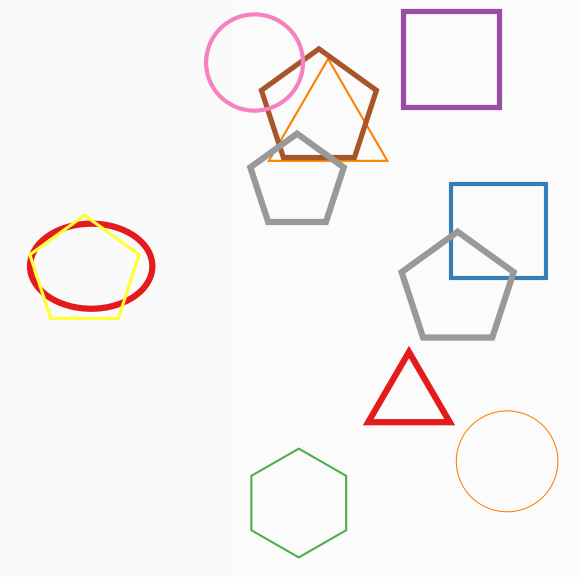[{"shape": "oval", "thickness": 3, "radius": 0.53, "center": [0.157, 0.538]}, {"shape": "triangle", "thickness": 3, "radius": 0.41, "center": [0.704, 0.309]}, {"shape": "square", "thickness": 2, "radius": 0.41, "center": [0.857, 0.599]}, {"shape": "hexagon", "thickness": 1, "radius": 0.47, "center": [0.514, 0.128]}, {"shape": "square", "thickness": 2.5, "radius": 0.41, "center": [0.775, 0.897]}, {"shape": "circle", "thickness": 0.5, "radius": 0.44, "center": [0.872, 0.2]}, {"shape": "triangle", "thickness": 1, "radius": 0.59, "center": [0.565, 0.779]}, {"shape": "pentagon", "thickness": 1.5, "radius": 0.49, "center": [0.145, 0.528]}, {"shape": "pentagon", "thickness": 2.5, "radius": 0.52, "center": [0.549, 0.81]}, {"shape": "circle", "thickness": 2, "radius": 0.42, "center": [0.438, 0.891]}, {"shape": "pentagon", "thickness": 3, "radius": 0.51, "center": [0.787, 0.497]}, {"shape": "pentagon", "thickness": 3, "radius": 0.42, "center": [0.511, 0.683]}]